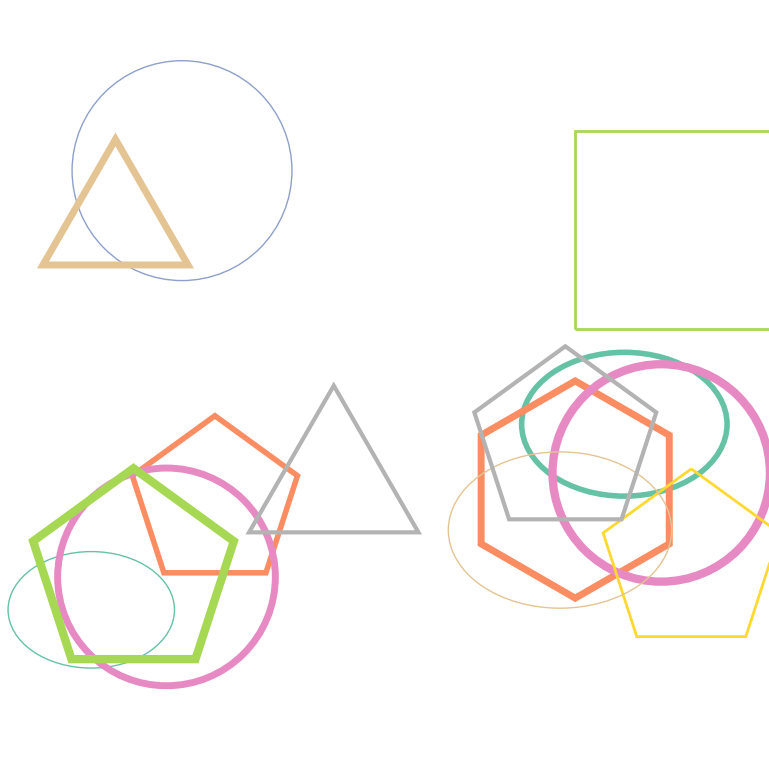[{"shape": "oval", "thickness": 0.5, "radius": 0.54, "center": [0.119, 0.208]}, {"shape": "oval", "thickness": 2, "radius": 0.67, "center": [0.811, 0.449]}, {"shape": "pentagon", "thickness": 2, "radius": 0.56, "center": [0.279, 0.347]}, {"shape": "hexagon", "thickness": 2.5, "radius": 0.71, "center": [0.747, 0.364]}, {"shape": "circle", "thickness": 0.5, "radius": 0.71, "center": [0.236, 0.778]}, {"shape": "circle", "thickness": 3, "radius": 0.71, "center": [0.859, 0.386]}, {"shape": "circle", "thickness": 2.5, "radius": 0.71, "center": [0.216, 0.251]}, {"shape": "square", "thickness": 1, "radius": 0.64, "center": [0.875, 0.701]}, {"shape": "pentagon", "thickness": 3, "radius": 0.69, "center": [0.173, 0.255]}, {"shape": "pentagon", "thickness": 1, "radius": 0.6, "center": [0.898, 0.271]}, {"shape": "triangle", "thickness": 2.5, "radius": 0.54, "center": [0.15, 0.71]}, {"shape": "oval", "thickness": 0.5, "radius": 0.72, "center": [0.727, 0.312]}, {"shape": "triangle", "thickness": 1.5, "radius": 0.64, "center": [0.433, 0.372]}, {"shape": "pentagon", "thickness": 1.5, "radius": 0.62, "center": [0.734, 0.426]}]